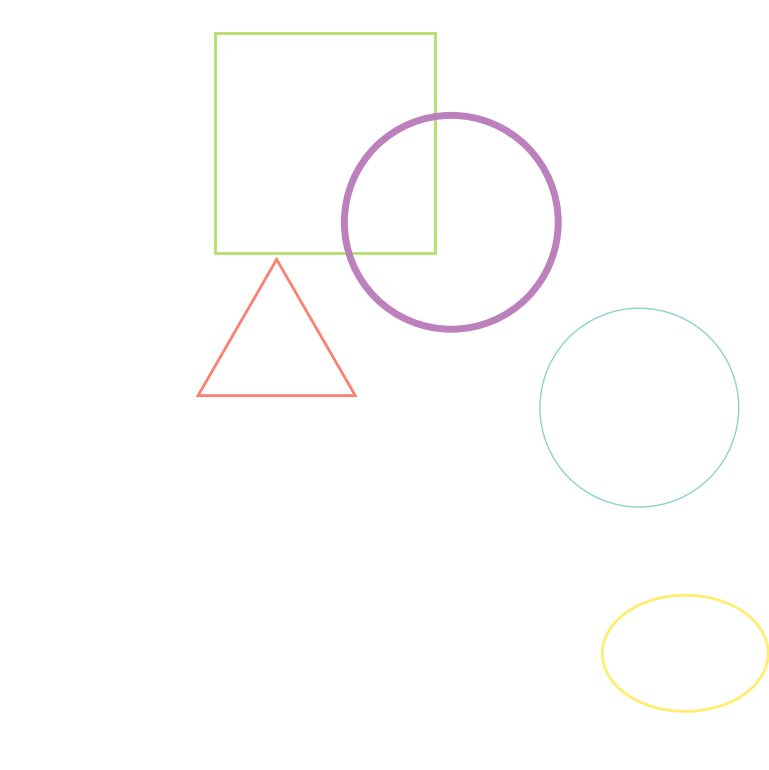[{"shape": "circle", "thickness": 0.5, "radius": 0.65, "center": [0.83, 0.471]}, {"shape": "triangle", "thickness": 1, "radius": 0.59, "center": [0.359, 0.545]}, {"shape": "square", "thickness": 1, "radius": 0.71, "center": [0.422, 0.814]}, {"shape": "circle", "thickness": 2.5, "radius": 0.69, "center": [0.586, 0.711]}, {"shape": "oval", "thickness": 1, "radius": 0.54, "center": [0.89, 0.152]}]